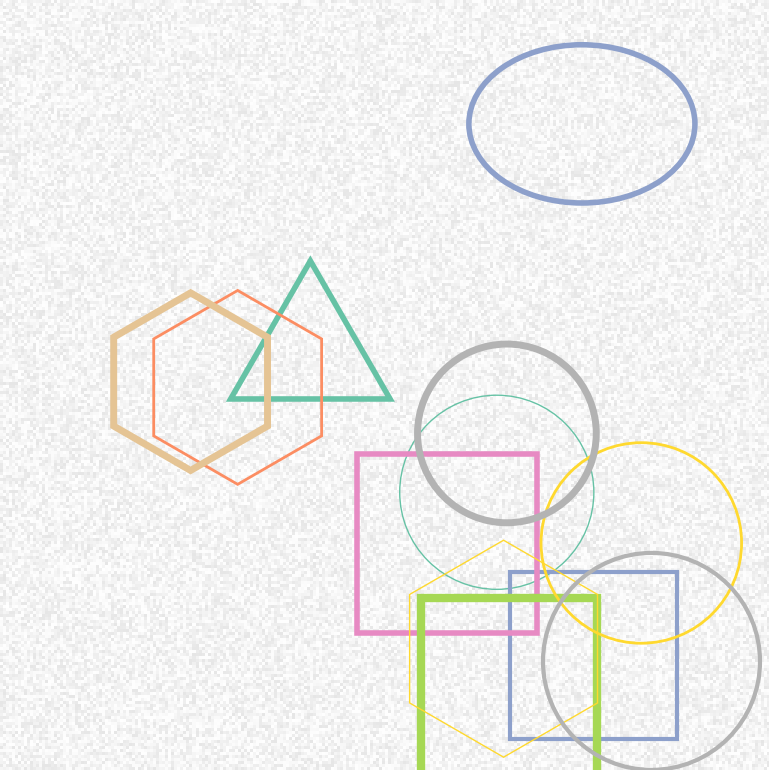[{"shape": "circle", "thickness": 0.5, "radius": 0.63, "center": [0.645, 0.361]}, {"shape": "triangle", "thickness": 2, "radius": 0.6, "center": [0.403, 0.542]}, {"shape": "hexagon", "thickness": 1, "radius": 0.63, "center": [0.309, 0.497]}, {"shape": "oval", "thickness": 2, "radius": 0.73, "center": [0.756, 0.839]}, {"shape": "square", "thickness": 1.5, "radius": 0.54, "center": [0.771, 0.148]}, {"shape": "square", "thickness": 2, "radius": 0.58, "center": [0.581, 0.294]}, {"shape": "square", "thickness": 3, "radius": 0.57, "center": [0.661, 0.109]}, {"shape": "circle", "thickness": 1, "radius": 0.65, "center": [0.833, 0.295]}, {"shape": "hexagon", "thickness": 0.5, "radius": 0.7, "center": [0.654, 0.158]}, {"shape": "hexagon", "thickness": 2.5, "radius": 0.58, "center": [0.248, 0.504]}, {"shape": "circle", "thickness": 1.5, "radius": 0.7, "center": [0.846, 0.141]}, {"shape": "circle", "thickness": 2.5, "radius": 0.58, "center": [0.658, 0.437]}]